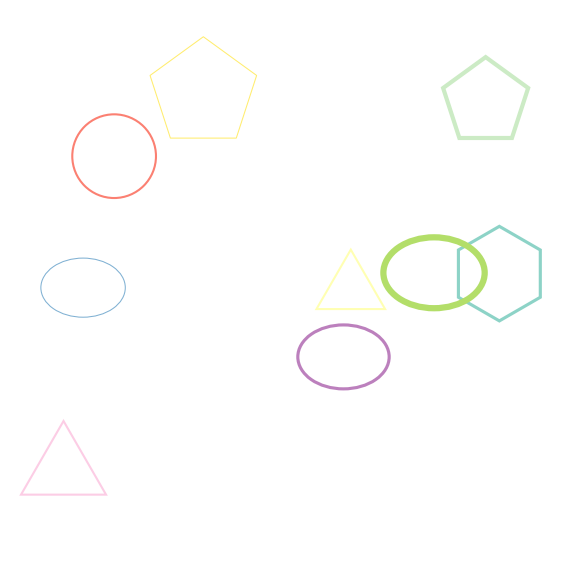[{"shape": "hexagon", "thickness": 1.5, "radius": 0.41, "center": [0.865, 0.525]}, {"shape": "triangle", "thickness": 1, "radius": 0.34, "center": [0.607, 0.498]}, {"shape": "circle", "thickness": 1, "radius": 0.36, "center": [0.198, 0.729]}, {"shape": "oval", "thickness": 0.5, "radius": 0.37, "center": [0.144, 0.501]}, {"shape": "oval", "thickness": 3, "radius": 0.44, "center": [0.752, 0.527]}, {"shape": "triangle", "thickness": 1, "radius": 0.43, "center": [0.11, 0.185]}, {"shape": "oval", "thickness": 1.5, "radius": 0.4, "center": [0.595, 0.381]}, {"shape": "pentagon", "thickness": 2, "radius": 0.39, "center": [0.841, 0.823]}, {"shape": "pentagon", "thickness": 0.5, "radius": 0.49, "center": [0.352, 0.838]}]